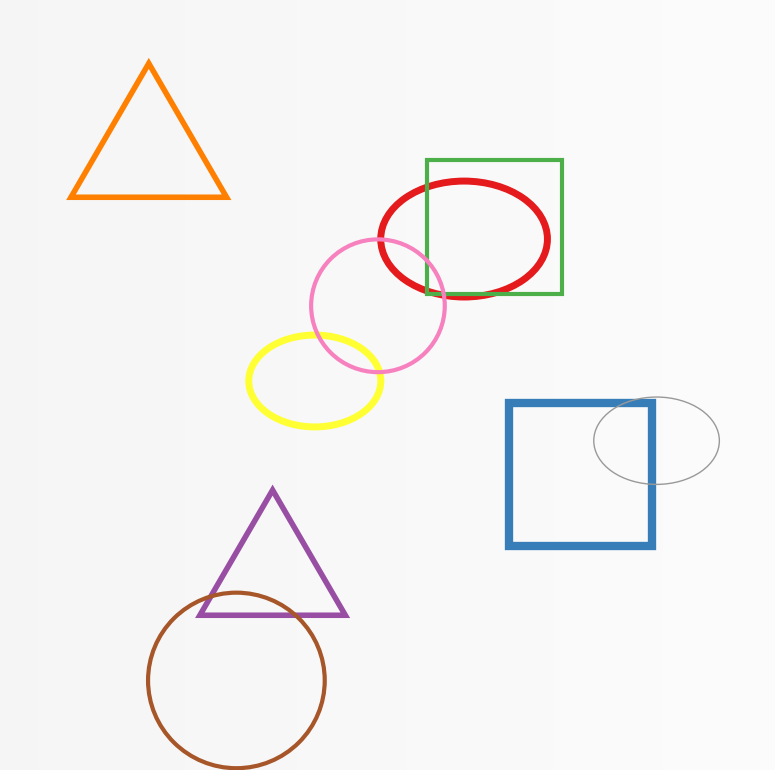[{"shape": "oval", "thickness": 2.5, "radius": 0.54, "center": [0.599, 0.69]}, {"shape": "square", "thickness": 3, "radius": 0.46, "center": [0.749, 0.384]}, {"shape": "square", "thickness": 1.5, "radius": 0.43, "center": [0.638, 0.705]}, {"shape": "triangle", "thickness": 2, "radius": 0.54, "center": [0.352, 0.255]}, {"shape": "triangle", "thickness": 2, "radius": 0.58, "center": [0.192, 0.802]}, {"shape": "oval", "thickness": 2.5, "radius": 0.43, "center": [0.406, 0.505]}, {"shape": "circle", "thickness": 1.5, "radius": 0.57, "center": [0.305, 0.116]}, {"shape": "circle", "thickness": 1.5, "radius": 0.43, "center": [0.488, 0.603]}, {"shape": "oval", "thickness": 0.5, "radius": 0.41, "center": [0.847, 0.428]}]